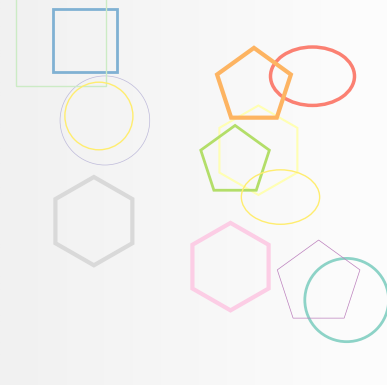[{"shape": "circle", "thickness": 2, "radius": 0.54, "center": [0.895, 0.221]}, {"shape": "hexagon", "thickness": 1.5, "radius": 0.58, "center": [0.667, 0.61]}, {"shape": "circle", "thickness": 0.5, "radius": 0.58, "center": [0.271, 0.687]}, {"shape": "oval", "thickness": 2.5, "radius": 0.54, "center": [0.806, 0.802]}, {"shape": "square", "thickness": 2, "radius": 0.41, "center": [0.218, 0.894]}, {"shape": "pentagon", "thickness": 3, "radius": 0.5, "center": [0.655, 0.775]}, {"shape": "pentagon", "thickness": 2, "radius": 0.47, "center": [0.607, 0.581]}, {"shape": "hexagon", "thickness": 3, "radius": 0.57, "center": [0.595, 0.307]}, {"shape": "hexagon", "thickness": 3, "radius": 0.57, "center": [0.242, 0.426]}, {"shape": "pentagon", "thickness": 0.5, "radius": 0.56, "center": [0.822, 0.264]}, {"shape": "square", "thickness": 1, "radius": 0.58, "center": [0.158, 0.893]}, {"shape": "oval", "thickness": 1, "radius": 0.51, "center": [0.724, 0.488]}, {"shape": "circle", "thickness": 1, "radius": 0.44, "center": [0.255, 0.699]}]